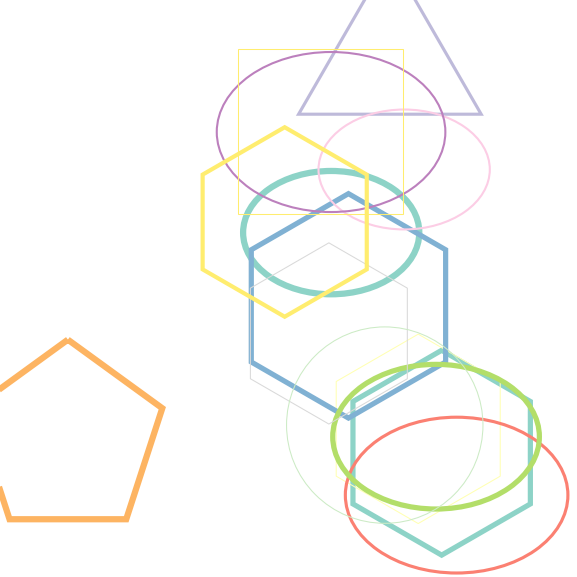[{"shape": "hexagon", "thickness": 2.5, "radius": 0.89, "center": [0.765, 0.215]}, {"shape": "oval", "thickness": 3, "radius": 0.76, "center": [0.573, 0.596]}, {"shape": "hexagon", "thickness": 0.5, "radius": 0.82, "center": [0.724, 0.257]}, {"shape": "triangle", "thickness": 1.5, "radius": 0.91, "center": [0.675, 0.893]}, {"shape": "oval", "thickness": 1.5, "radius": 0.96, "center": [0.791, 0.142]}, {"shape": "hexagon", "thickness": 2.5, "radius": 0.97, "center": [0.603, 0.469]}, {"shape": "pentagon", "thickness": 3, "radius": 0.86, "center": [0.118, 0.239]}, {"shape": "oval", "thickness": 2.5, "radius": 0.89, "center": [0.755, 0.243]}, {"shape": "oval", "thickness": 1, "radius": 0.74, "center": [0.7, 0.706]}, {"shape": "hexagon", "thickness": 0.5, "radius": 0.78, "center": [0.569, 0.422]}, {"shape": "oval", "thickness": 1, "radius": 0.99, "center": [0.573, 0.771]}, {"shape": "circle", "thickness": 0.5, "radius": 0.85, "center": [0.666, 0.263]}, {"shape": "square", "thickness": 0.5, "radius": 0.72, "center": [0.555, 0.771]}, {"shape": "hexagon", "thickness": 2, "radius": 0.82, "center": [0.493, 0.615]}]